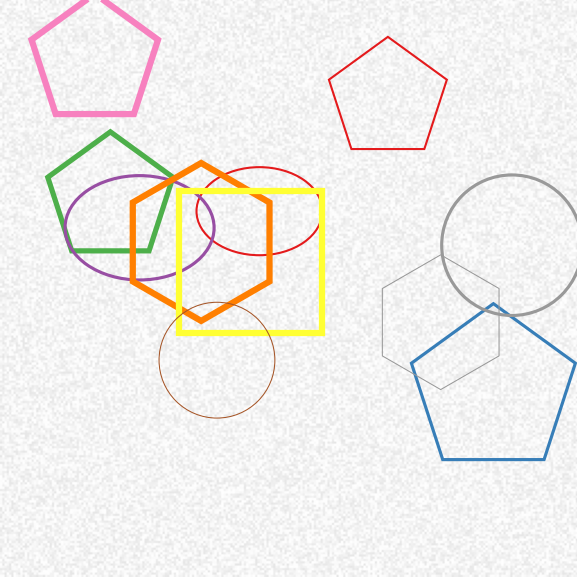[{"shape": "oval", "thickness": 1, "radius": 0.54, "center": [0.449, 0.633]}, {"shape": "pentagon", "thickness": 1, "radius": 0.54, "center": [0.672, 0.828]}, {"shape": "pentagon", "thickness": 1.5, "radius": 0.75, "center": [0.854, 0.324]}, {"shape": "pentagon", "thickness": 2.5, "radius": 0.57, "center": [0.191, 0.657]}, {"shape": "oval", "thickness": 1.5, "radius": 0.65, "center": [0.242, 0.605]}, {"shape": "hexagon", "thickness": 3, "radius": 0.68, "center": [0.348, 0.58]}, {"shape": "square", "thickness": 3, "radius": 0.62, "center": [0.434, 0.546]}, {"shape": "circle", "thickness": 0.5, "radius": 0.5, "center": [0.376, 0.375]}, {"shape": "pentagon", "thickness": 3, "radius": 0.58, "center": [0.164, 0.895]}, {"shape": "circle", "thickness": 1.5, "radius": 0.61, "center": [0.887, 0.575]}, {"shape": "hexagon", "thickness": 0.5, "radius": 0.58, "center": [0.763, 0.441]}]